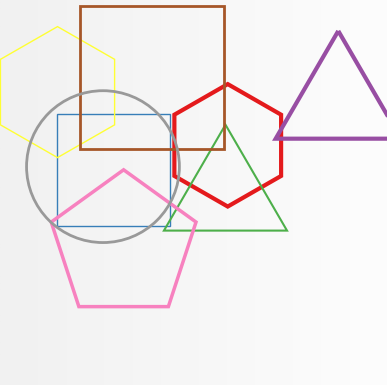[{"shape": "hexagon", "thickness": 3, "radius": 0.8, "center": [0.588, 0.623]}, {"shape": "square", "thickness": 1, "radius": 0.73, "center": [0.292, 0.559]}, {"shape": "triangle", "thickness": 1.5, "radius": 0.92, "center": [0.582, 0.493]}, {"shape": "triangle", "thickness": 3, "radius": 0.93, "center": [0.873, 0.733]}, {"shape": "hexagon", "thickness": 1, "radius": 0.85, "center": [0.148, 0.761]}, {"shape": "square", "thickness": 2, "radius": 0.93, "center": [0.392, 0.8]}, {"shape": "pentagon", "thickness": 2.5, "radius": 0.98, "center": [0.319, 0.363]}, {"shape": "circle", "thickness": 2, "radius": 0.99, "center": [0.266, 0.567]}]